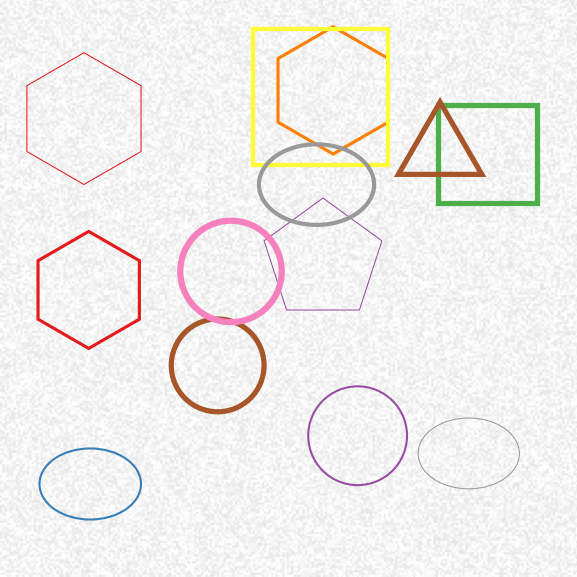[{"shape": "hexagon", "thickness": 0.5, "radius": 0.57, "center": [0.145, 0.794]}, {"shape": "hexagon", "thickness": 1.5, "radius": 0.51, "center": [0.154, 0.497]}, {"shape": "oval", "thickness": 1, "radius": 0.44, "center": [0.156, 0.161]}, {"shape": "square", "thickness": 2.5, "radius": 0.43, "center": [0.844, 0.732]}, {"shape": "circle", "thickness": 1, "radius": 0.43, "center": [0.619, 0.245]}, {"shape": "pentagon", "thickness": 0.5, "radius": 0.54, "center": [0.559, 0.549]}, {"shape": "hexagon", "thickness": 1.5, "radius": 0.55, "center": [0.577, 0.843]}, {"shape": "square", "thickness": 2, "radius": 0.59, "center": [0.555, 0.831]}, {"shape": "triangle", "thickness": 2.5, "radius": 0.42, "center": [0.762, 0.739]}, {"shape": "circle", "thickness": 2.5, "radius": 0.4, "center": [0.377, 0.366]}, {"shape": "circle", "thickness": 3, "radius": 0.44, "center": [0.4, 0.529]}, {"shape": "oval", "thickness": 0.5, "radius": 0.44, "center": [0.812, 0.214]}, {"shape": "oval", "thickness": 2, "radius": 0.5, "center": [0.548, 0.679]}]